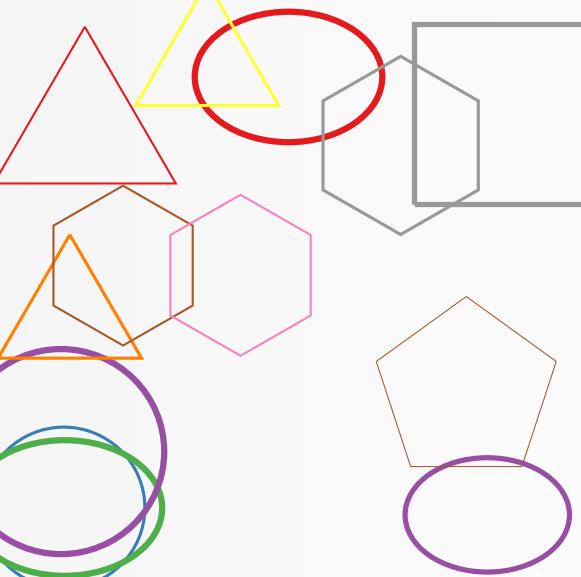[{"shape": "oval", "thickness": 3, "radius": 0.81, "center": [0.496, 0.866]}, {"shape": "triangle", "thickness": 1, "radius": 0.9, "center": [0.146, 0.772]}, {"shape": "circle", "thickness": 1.5, "radius": 0.7, "center": [0.11, 0.12]}, {"shape": "oval", "thickness": 3, "radius": 0.84, "center": [0.111, 0.119]}, {"shape": "oval", "thickness": 2.5, "radius": 0.71, "center": [0.838, 0.108]}, {"shape": "circle", "thickness": 3, "radius": 0.89, "center": [0.105, 0.217]}, {"shape": "triangle", "thickness": 1.5, "radius": 0.71, "center": [0.12, 0.45]}, {"shape": "triangle", "thickness": 1.5, "radius": 0.71, "center": [0.357, 0.887]}, {"shape": "hexagon", "thickness": 1, "radius": 0.69, "center": [0.212, 0.539]}, {"shape": "pentagon", "thickness": 0.5, "radius": 0.81, "center": [0.802, 0.323]}, {"shape": "hexagon", "thickness": 1, "radius": 0.7, "center": [0.414, 0.522]}, {"shape": "square", "thickness": 2.5, "radius": 0.78, "center": [0.868, 0.802]}, {"shape": "hexagon", "thickness": 1.5, "radius": 0.77, "center": [0.689, 0.747]}]